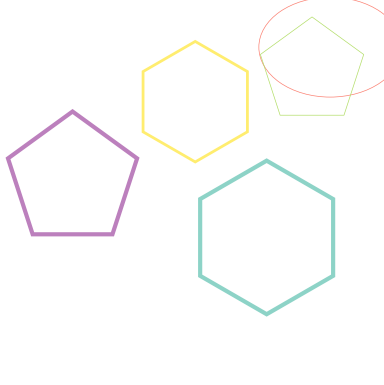[{"shape": "hexagon", "thickness": 3, "radius": 1.0, "center": [0.693, 0.383]}, {"shape": "oval", "thickness": 0.5, "radius": 0.93, "center": [0.858, 0.878]}, {"shape": "pentagon", "thickness": 0.5, "radius": 0.71, "center": [0.81, 0.815]}, {"shape": "pentagon", "thickness": 3, "radius": 0.88, "center": [0.188, 0.534]}, {"shape": "hexagon", "thickness": 2, "radius": 0.78, "center": [0.507, 0.736]}]